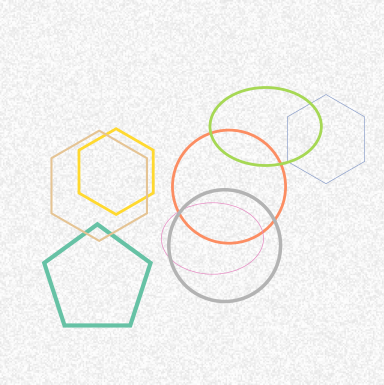[{"shape": "pentagon", "thickness": 3, "radius": 0.73, "center": [0.253, 0.272]}, {"shape": "circle", "thickness": 2, "radius": 0.73, "center": [0.595, 0.515]}, {"shape": "hexagon", "thickness": 0.5, "radius": 0.58, "center": [0.847, 0.639]}, {"shape": "oval", "thickness": 0.5, "radius": 0.66, "center": [0.552, 0.381]}, {"shape": "oval", "thickness": 2, "radius": 0.72, "center": [0.69, 0.671]}, {"shape": "hexagon", "thickness": 2, "radius": 0.56, "center": [0.302, 0.554]}, {"shape": "hexagon", "thickness": 1.5, "radius": 0.72, "center": [0.258, 0.518]}, {"shape": "circle", "thickness": 2.5, "radius": 0.73, "center": [0.584, 0.362]}]